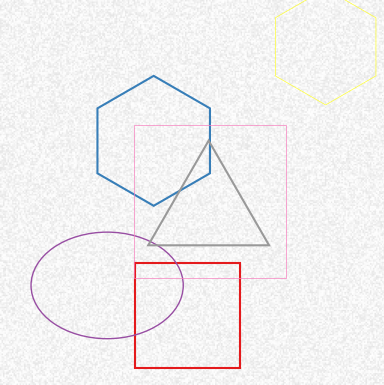[{"shape": "square", "thickness": 1.5, "radius": 0.68, "center": [0.487, 0.18]}, {"shape": "hexagon", "thickness": 1.5, "radius": 0.84, "center": [0.399, 0.634]}, {"shape": "oval", "thickness": 1, "radius": 0.99, "center": [0.278, 0.259]}, {"shape": "hexagon", "thickness": 0.5, "radius": 0.75, "center": [0.846, 0.878]}, {"shape": "square", "thickness": 0.5, "radius": 0.99, "center": [0.545, 0.477]}, {"shape": "triangle", "thickness": 1.5, "radius": 0.91, "center": [0.542, 0.453]}]